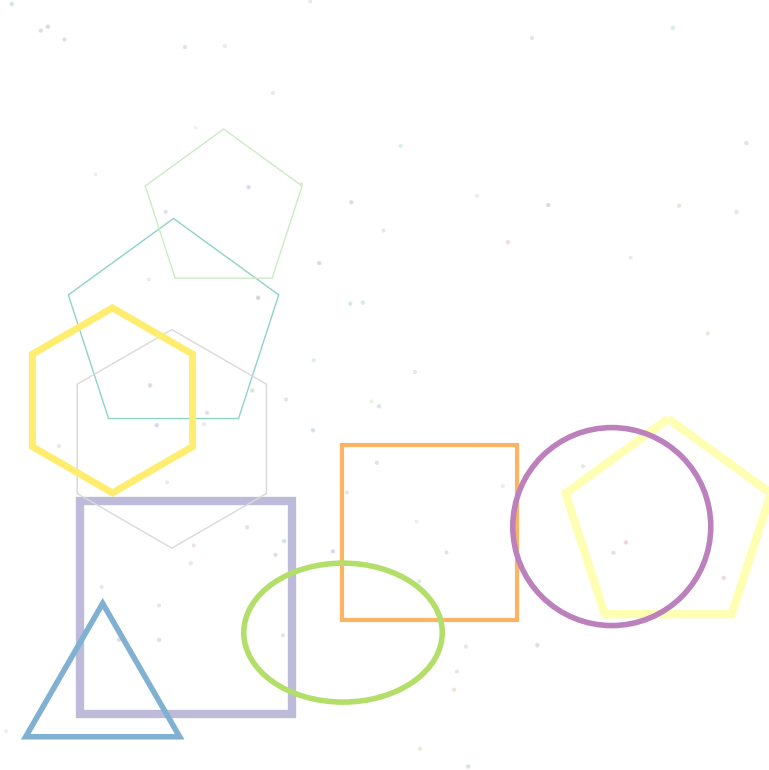[{"shape": "pentagon", "thickness": 0.5, "radius": 0.72, "center": [0.225, 0.573]}, {"shape": "pentagon", "thickness": 3, "radius": 0.7, "center": [0.868, 0.316]}, {"shape": "square", "thickness": 3, "radius": 0.69, "center": [0.241, 0.211]}, {"shape": "triangle", "thickness": 2, "radius": 0.58, "center": [0.133, 0.101]}, {"shape": "square", "thickness": 1.5, "radius": 0.57, "center": [0.557, 0.308]}, {"shape": "oval", "thickness": 2, "radius": 0.64, "center": [0.445, 0.178]}, {"shape": "hexagon", "thickness": 0.5, "radius": 0.71, "center": [0.223, 0.43]}, {"shape": "circle", "thickness": 2, "radius": 0.64, "center": [0.795, 0.316]}, {"shape": "pentagon", "thickness": 0.5, "radius": 0.54, "center": [0.29, 0.725]}, {"shape": "hexagon", "thickness": 2.5, "radius": 0.6, "center": [0.146, 0.48]}]